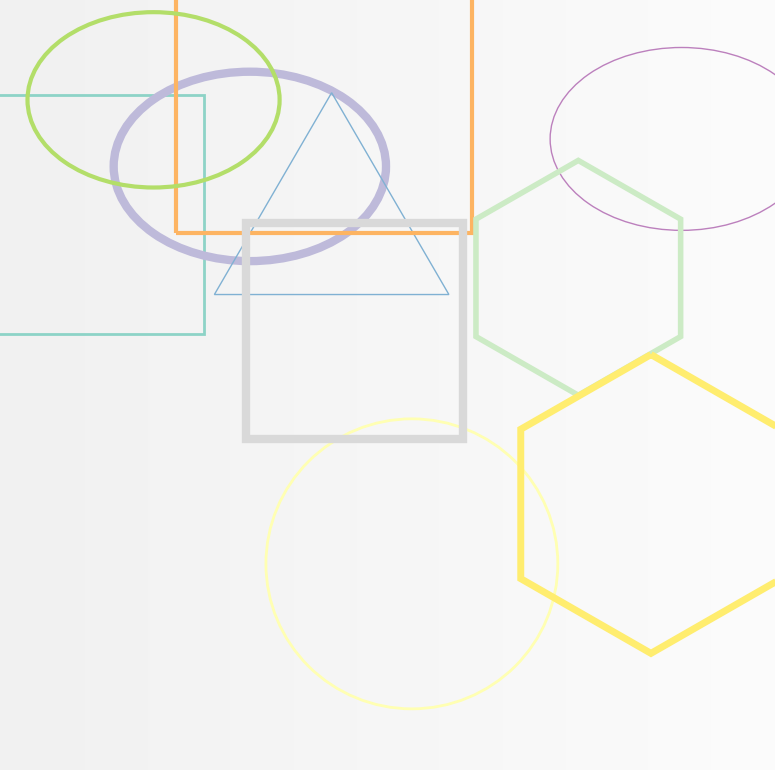[{"shape": "square", "thickness": 1, "radius": 0.78, "center": [0.108, 0.721]}, {"shape": "circle", "thickness": 1, "radius": 0.94, "center": [0.531, 0.268]}, {"shape": "oval", "thickness": 3, "radius": 0.88, "center": [0.322, 0.784]}, {"shape": "triangle", "thickness": 0.5, "radius": 0.87, "center": [0.428, 0.705]}, {"shape": "square", "thickness": 1.5, "radius": 0.95, "center": [0.418, 0.888]}, {"shape": "oval", "thickness": 1.5, "radius": 0.81, "center": [0.198, 0.87]}, {"shape": "square", "thickness": 3, "radius": 0.7, "center": [0.457, 0.57]}, {"shape": "oval", "thickness": 0.5, "radius": 0.85, "center": [0.879, 0.82]}, {"shape": "hexagon", "thickness": 2, "radius": 0.76, "center": [0.746, 0.639]}, {"shape": "hexagon", "thickness": 2.5, "radius": 0.97, "center": [0.84, 0.346]}]